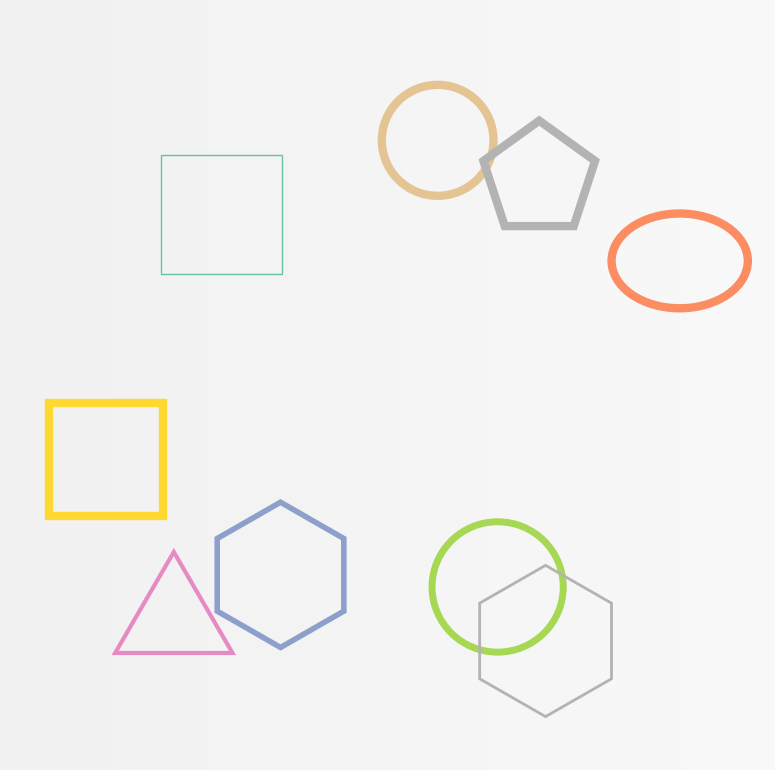[{"shape": "square", "thickness": 0.5, "radius": 0.39, "center": [0.286, 0.721]}, {"shape": "oval", "thickness": 3, "radius": 0.44, "center": [0.877, 0.661]}, {"shape": "hexagon", "thickness": 2, "radius": 0.47, "center": [0.362, 0.253]}, {"shape": "triangle", "thickness": 1.5, "radius": 0.44, "center": [0.224, 0.196]}, {"shape": "circle", "thickness": 2.5, "radius": 0.42, "center": [0.642, 0.238]}, {"shape": "square", "thickness": 3, "radius": 0.37, "center": [0.136, 0.403]}, {"shape": "circle", "thickness": 3, "radius": 0.36, "center": [0.565, 0.818]}, {"shape": "hexagon", "thickness": 1, "radius": 0.49, "center": [0.704, 0.168]}, {"shape": "pentagon", "thickness": 3, "radius": 0.38, "center": [0.696, 0.768]}]